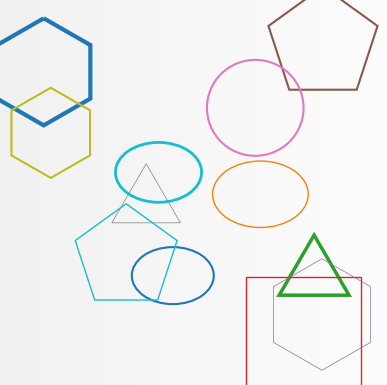[{"shape": "hexagon", "thickness": 3, "radius": 0.7, "center": [0.113, 0.813]}, {"shape": "oval", "thickness": 1.5, "radius": 0.53, "center": [0.446, 0.284]}, {"shape": "oval", "thickness": 1, "radius": 0.62, "center": [0.672, 0.495]}, {"shape": "triangle", "thickness": 2.5, "radius": 0.52, "center": [0.811, 0.285]}, {"shape": "square", "thickness": 1, "radius": 0.74, "center": [0.784, 0.133]}, {"shape": "hexagon", "thickness": 0.5, "radius": 0.72, "center": [0.831, 0.183]}, {"shape": "pentagon", "thickness": 1.5, "radius": 0.74, "center": [0.834, 0.887]}, {"shape": "circle", "thickness": 1.5, "radius": 0.62, "center": [0.659, 0.72]}, {"shape": "triangle", "thickness": 0.5, "radius": 0.51, "center": [0.377, 0.472]}, {"shape": "hexagon", "thickness": 1.5, "radius": 0.59, "center": [0.131, 0.655]}, {"shape": "oval", "thickness": 2, "radius": 0.56, "center": [0.409, 0.552]}, {"shape": "pentagon", "thickness": 1, "radius": 0.69, "center": [0.326, 0.333]}]